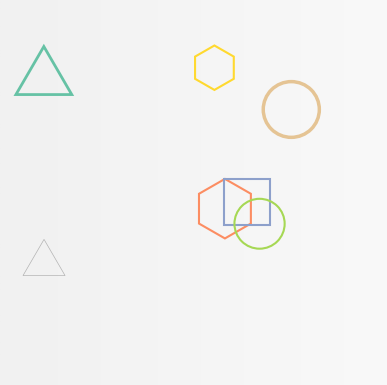[{"shape": "triangle", "thickness": 2, "radius": 0.42, "center": [0.113, 0.796]}, {"shape": "hexagon", "thickness": 1.5, "radius": 0.39, "center": [0.58, 0.458]}, {"shape": "square", "thickness": 1.5, "radius": 0.3, "center": [0.638, 0.474]}, {"shape": "circle", "thickness": 1.5, "radius": 0.32, "center": [0.67, 0.419]}, {"shape": "hexagon", "thickness": 1.5, "radius": 0.29, "center": [0.553, 0.824]}, {"shape": "circle", "thickness": 2.5, "radius": 0.36, "center": [0.752, 0.716]}, {"shape": "triangle", "thickness": 0.5, "radius": 0.31, "center": [0.114, 0.316]}]